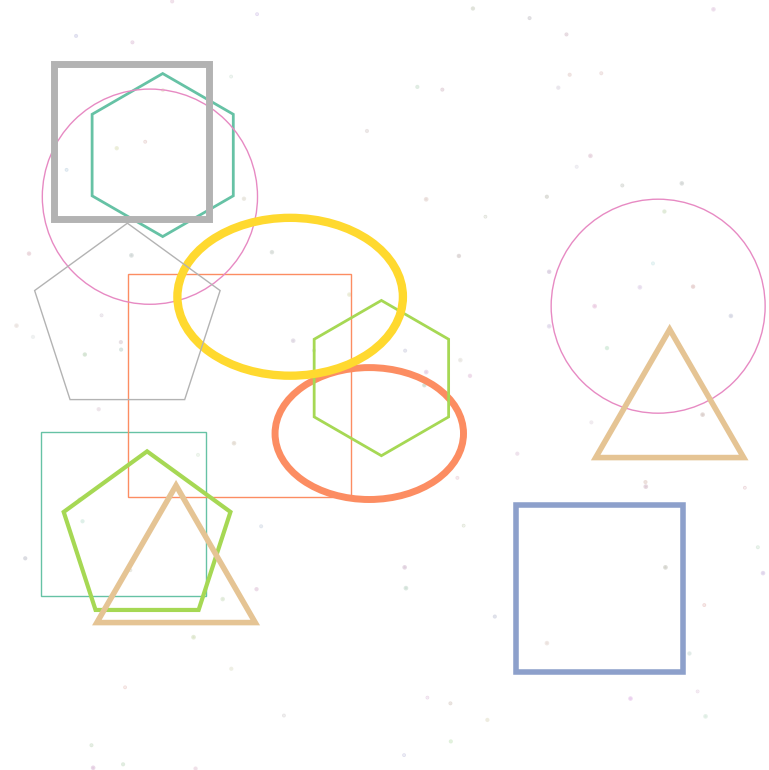[{"shape": "hexagon", "thickness": 1, "radius": 0.53, "center": [0.211, 0.799]}, {"shape": "square", "thickness": 0.5, "radius": 0.53, "center": [0.161, 0.332]}, {"shape": "square", "thickness": 0.5, "radius": 0.72, "center": [0.311, 0.499]}, {"shape": "oval", "thickness": 2.5, "radius": 0.61, "center": [0.48, 0.437]}, {"shape": "square", "thickness": 2, "radius": 0.54, "center": [0.779, 0.235]}, {"shape": "circle", "thickness": 0.5, "radius": 0.7, "center": [0.195, 0.745]}, {"shape": "circle", "thickness": 0.5, "radius": 0.69, "center": [0.855, 0.602]}, {"shape": "pentagon", "thickness": 1.5, "radius": 0.57, "center": [0.191, 0.3]}, {"shape": "hexagon", "thickness": 1, "radius": 0.5, "center": [0.495, 0.509]}, {"shape": "oval", "thickness": 3, "radius": 0.73, "center": [0.377, 0.615]}, {"shape": "triangle", "thickness": 2, "radius": 0.55, "center": [0.87, 0.461]}, {"shape": "triangle", "thickness": 2, "radius": 0.59, "center": [0.229, 0.251]}, {"shape": "square", "thickness": 2.5, "radius": 0.5, "center": [0.171, 0.817]}, {"shape": "pentagon", "thickness": 0.5, "radius": 0.63, "center": [0.165, 0.584]}]